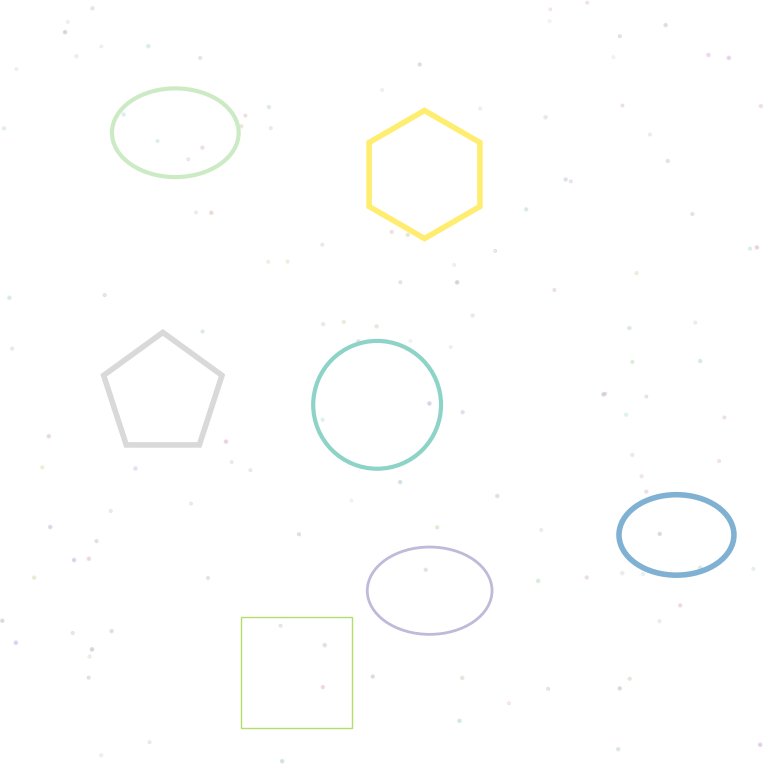[{"shape": "circle", "thickness": 1.5, "radius": 0.42, "center": [0.49, 0.474]}, {"shape": "oval", "thickness": 1, "radius": 0.41, "center": [0.558, 0.233]}, {"shape": "oval", "thickness": 2, "radius": 0.37, "center": [0.879, 0.305]}, {"shape": "square", "thickness": 0.5, "radius": 0.36, "center": [0.385, 0.127]}, {"shape": "pentagon", "thickness": 2, "radius": 0.4, "center": [0.211, 0.488]}, {"shape": "oval", "thickness": 1.5, "radius": 0.41, "center": [0.228, 0.828]}, {"shape": "hexagon", "thickness": 2, "radius": 0.42, "center": [0.551, 0.773]}]